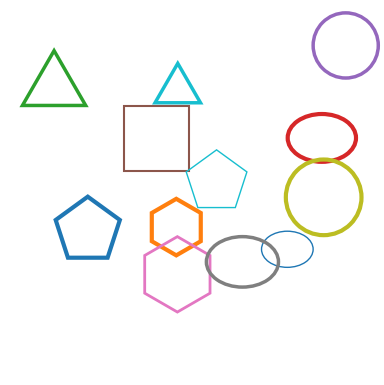[{"shape": "pentagon", "thickness": 3, "radius": 0.44, "center": [0.228, 0.402]}, {"shape": "oval", "thickness": 1, "radius": 0.34, "center": [0.746, 0.353]}, {"shape": "hexagon", "thickness": 3, "radius": 0.37, "center": [0.458, 0.41]}, {"shape": "triangle", "thickness": 2.5, "radius": 0.47, "center": [0.14, 0.774]}, {"shape": "oval", "thickness": 3, "radius": 0.44, "center": [0.836, 0.642]}, {"shape": "circle", "thickness": 2.5, "radius": 0.42, "center": [0.898, 0.882]}, {"shape": "square", "thickness": 1.5, "radius": 0.42, "center": [0.407, 0.641]}, {"shape": "hexagon", "thickness": 2, "radius": 0.49, "center": [0.461, 0.287]}, {"shape": "oval", "thickness": 2.5, "radius": 0.47, "center": [0.63, 0.32]}, {"shape": "circle", "thickness": 3, "radius": 0.49, "center": [0.841, 0.487]}, {"shape": "triangle", "thickness": 2.5, "radius": 0.34, "center": [0.462, 0.767]}, {"shape": "pentagon", "thickness": 1, "radius": 0.41, "center": [0.563, 0.528]}]